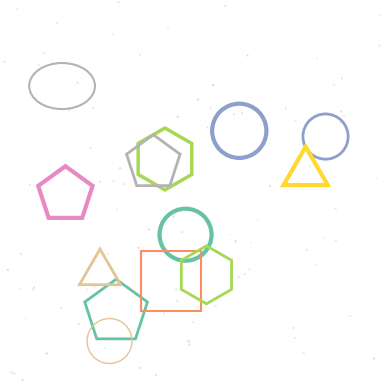[{"shape": "circle", "thickness": 3, "radius": 0.34, "center": [0.482, 0.39]}, {"shape": "pentagon", "thickness": 2, "radius": 0.43, "center": [0.302, 0.189]}, {"shape": "square", "thickness": 1.5, "radius": 0.39, "center": [0.444, 0.27]}, {"shape": "circle", "thickness": 3, "radius": 0.35, "center": [0.621, 0.66]}, {"shape": "circle", "thickness": 2, "radius": 0.29, "center": [0.846, 0.645]}, {"shape": "pentagon", "thickness": 3, "radius": 0.37, "center": [0.17, 0.494]}, {"shape": "hexagon", "thickness": 2, "radius": 0.38, "center": [0.536, 0.286]}, {"shape": "hexagon", "thickness": 2.5, "radius": 0.4, "center": [0.429, 0.587]}, {"shape": "triangle", "thickness": 3, "radius": 0.33, "center": [0.794, 0.552]}, {"shape": "circle", "thickness": 1, "radius": 0.29, "center": [0.285, 0.114]}, {"shape": "triangle", "thickness": 2, "radius": 0.31, "center": [0.26, 0.291]}, {"shape": "pentagon", "thickness": 2, "radius": 0.37, "center": [0.398, 0.577]}, {"shape": "oval", "thickness": 1.5, "radius": 0.43, "center": [0.161, 0.777]}]